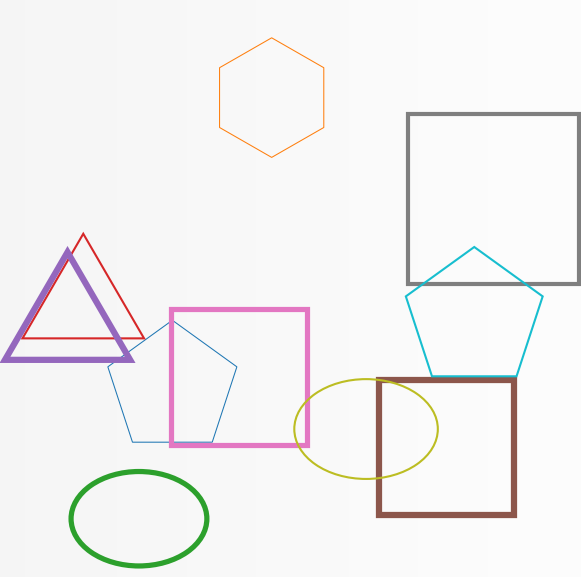[{"shape": "pentagon", "thickness": 0.5, "radius": 0.58, "center": [0.297, 0.328]}, {"shape": "hexagon", "thickness": 0.5, "radius": 0.52, "center": [0.467, 0.83]}, {"shape": "oval", "thickness": 2.5, "radius": 0.58, "center": [0.239, 0.101]}, {"shape": "triangle", "thickness": 1, "radius": 0.6, "center": [0.143, 0.474]}, {"shape": "triangle", "thickness": 3, "radius": 0.62, "center": [0.116, 0.438]}, {"shape": "square", "thickness": 3, "radius": 0.58, "center": [0.768, 0.225]}, {"shape": "square", "thickness": 2.5, "radius": 0.59, "center": [0.412, 0.346]}, {"shape": "square", "thickness": 2, "radius": 0.74, "center": [0.849, 0.655]}, {"shape": "oval", "thickness": 1, "radius": 0.62, "center": [0.63, 0.256]}, {"shape": "pentagon", "thickness": 1, "radius": 0.62, "center": [0.816, 0.448]}]